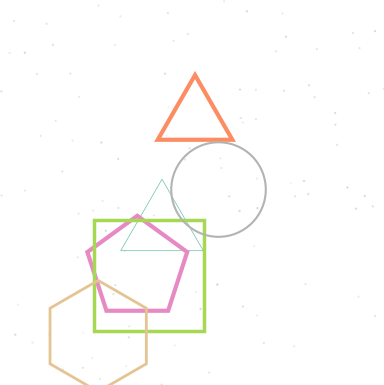[{"shape": "triangle", "thickness": 0.5, "radius": 0.62, "center": [0.421, 0.411]}, {"shape": "triangle", "thickness": 3, "radius": 0.56, "center": [0.507, 0.693]}, {"shape": "pentagon", "thickness": 3, "radius": 0.68, "center": [0.357, 0.303]}, {"shape": "square", "thickness": 2.5, "radius": 0.72, "center": [0.387, 0.284]}, {"shape": "hexagon", "thickness": 2, "radius": 0.72, "center": [0.255, 0.127]}, {"shape": "circle", "thickness": 1.5, "radius": 0.61, "center": [0.568, 0.508]}]